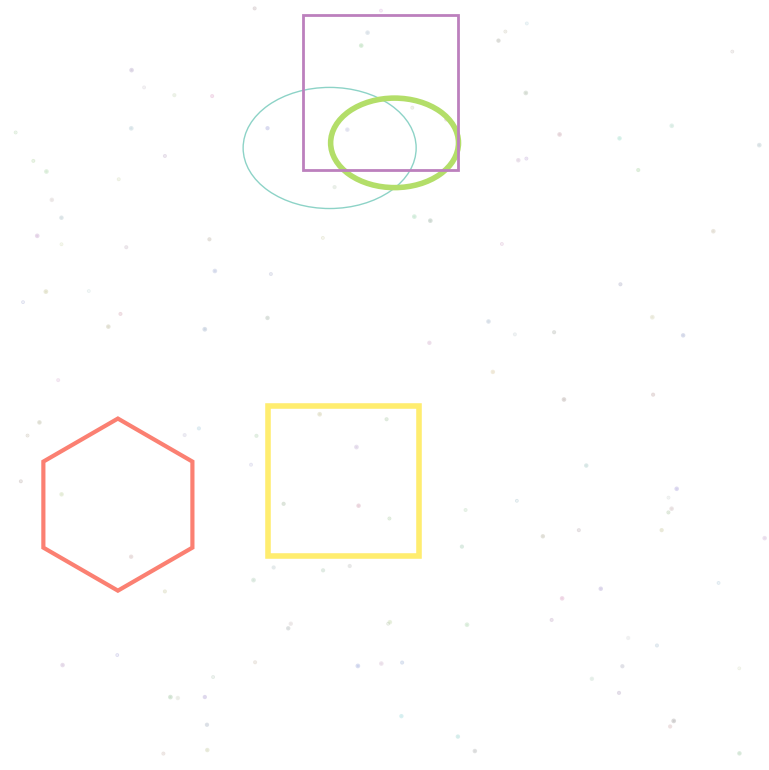[{"shape": "oval", "thickness": 0.5, "radius": 0.56, "center": [0.428, 0.808]}, {"shape": "hexagon", "thickness": 1.5, "radius": 0.56, "center": [0.153, 0.345]}, {"shape": "oval", "thickness": 2, "radius": 0.42, "center": [0.512, 0.814]}, {"shape": "square", "thickness": 1, "radius": 0.5, "center": [0.494, 0.879]}, {"shape": "square", "thickness": 2, "radius": 0.49, "center": [0.446, 0.375]}]